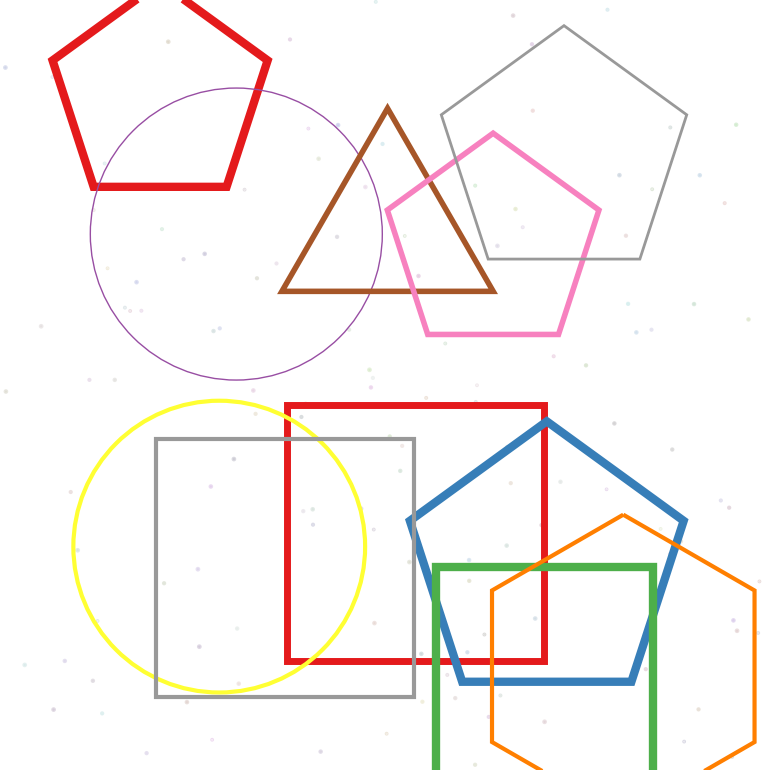[{"shape": "square", "thickness": 2.5, "radius": 0.83, "center": [0.54, 0.308]}, {"shape": "pentagon", "thickness": 3, "radius": 0.73, "center": [0.208, 0.876]}, {"shape": "pentagon", "thickness": 3, "radius": 0.93, "center": [0.71, 0.266]}, {"shape": "square", "thickness": 3, "radius": 0.71, "center": [0.707, 0.123]}, {"shape": "circle", "thickness": 0.5, "radius": 0.95, "center": [0.307, 0.696]}, {"shape": "hexagon", "thickness": 1.5, "radius": 0.98, "center": [0.809, 0.135]}, {"shape": "circle", "thickness": 1.5, "radius": 0.95, "center": [0.285, 0.29]}, {"shape": "triangle", "thickness": 2, "radius": 0.79, "center": [0.503, 0.701]}, {"shape": "pentagon", "thickness": 2, "radius": 0.72, "center": [0.64, 0.683]}, {"shape": "square", "thickness": 1.5, "radius": 0.84, "center": [0.37, 0.262]}, {"shape": "pentagon", "thickness": 1, "radius": 0.84, "center": [0.732, 0.799]}]